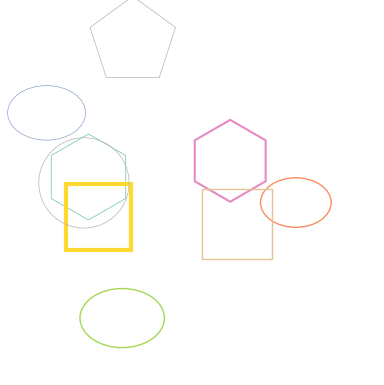[{"shape": "hexagon", "thickness": 0.5, "radius": 0.56, "center": [0.23, 0.54]}, {"shape": "oval", "thickness": 1, "radius": 0.46, "center": [0.768, 0.474]}, {"shape": "oval", "thickness": 0.5, "radius": 0.51, "center": [0.121, 0.707]}, {"shape": "hexagon", "thickness": 1.5, "radius": 0.53, "center": [0.598, 0.582]}, {"shape": "oval", "thickness": 1, "radius": 0.55, "center": [0.317, 0.174]}, {"shape": "square", "thickness": 3, "radius": 0.43, "center": [0.256, 0.437]}, {"shape": "square", "thickness": 1, "radius": 0.46, "center": [0.616, 0.417]}, {"shape": "pentagon", "thickness": 0.5, "radius": 0.58, "center": [0.345, 0.893]}, {"shape": "circle", "thickness": 0.5, "radius": 0.59, "center": [0.218, 0.525]}]